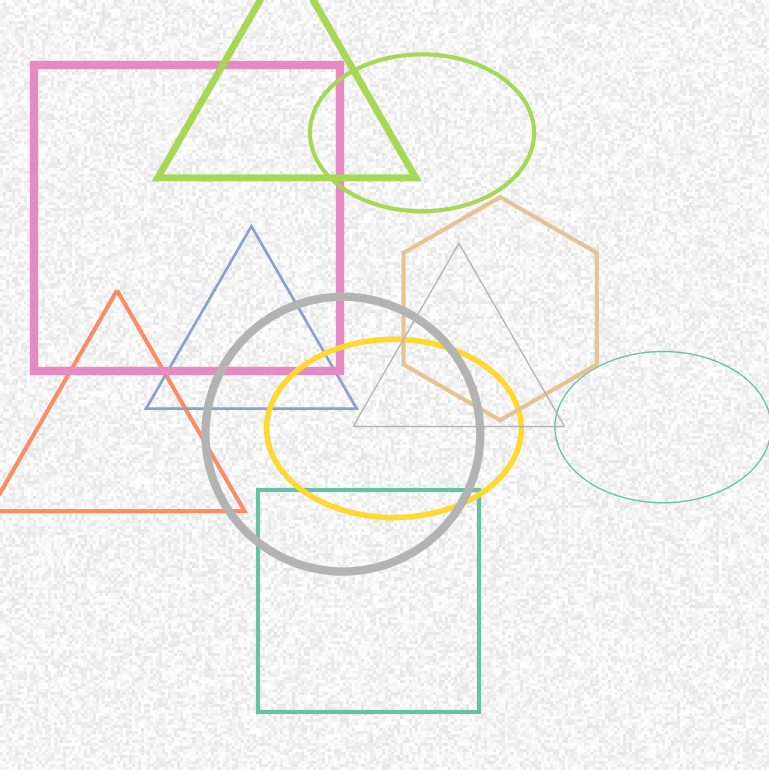[{"shape": "oval", "thickness": 0.5, "radius": 0.7, "center": [0.861, 0.445]}, {"shape": "square", "thickness": 1.5, "radius": 0.72, "center": [0.478, 0.22]}, {"shape": "triangle", "thickness": 1.5, "radius": 0.96, "center": [0.152, 0.432]}, {"shape": "triangle", "thickness": 1, "radius": 0.79, "center": [0.326, 0.548]}, {"shape": "square", "thickness": 3, "radius": 0.99, "center": [0.243, 0.717]}, {"shape": "triangle", "thickness": 2.5, "radius": 0.97, "center": [0.372, 0.866]}, {"shape": "oval", "thickness": 1.5, "radius": 0.73, "center": [0.548, 0.828]}, {"shape": "oval", "thickness": 2, "radius": 0.83, "center": [0.512, 0.444]}, {"shape": "hexagon", "thickness": 1.5, "radius": 0.72, "center": [0.65, 0.599]}, {"shape": "circle", "thickness": 3, "radius": 0.89, "center": [0.445, 0.436]}, {"shape": "triangle", "thickness": 0.5, "radius": 0.79, "center": [0.596, 0.525]}]